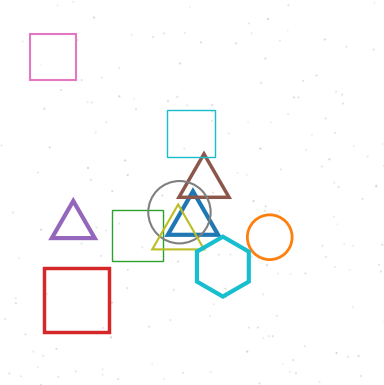[{"shape": "triangle", "thickness": 3, "radius": 0.38, "center": [0.501, 0.428]}, {"shape": "circle", "thickness": 2, "radius": 0.29, "center": [0.701, 0.384]}, {"shape": "square", "thickness": 1, "radius": 0.33, "center": [0.356, 0.388]}, {"shape": "square", "thickness": 2.5, "radius": 0.42, "center": [0.199, 0.221]}, {"shape": "triangle", "thickness": 3, "radius": 0.32, "center": [0.19, 0.414]}, {"shape": "triangle", "thickness": 2.5, "radius": 0.38, "center": [0.53, 0.525]}, {"shape": "square", "thickness": 1.5, "radius": 0.3, "center": [0.138, 0.852]}, {"shape": "circle", "thickness": 1.5, "radius": 0.4, "center": [0.466, 0.449]}, {"shape": "triangle", "thickness": 1.5, "radius": 0.39, "center": [0.463, 0.391]}, {"shape": "hexagon", "thickness": 3, "radius": 0.39, "center": [0.579, 0.307]}, {"shape": "square", "thickness": 1, "radius": 0.31, "center": [0.496, 0.653]}]